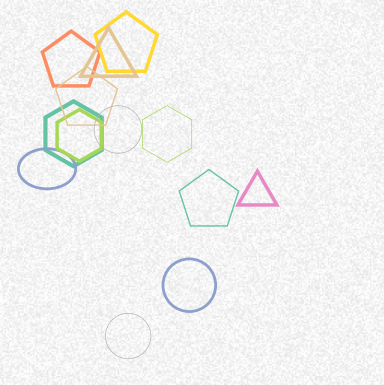[{"shape": "hexagon", "thickness": 3, "radius": 0.42, "center": [0.191, 0.653]}, {"shape": "pentagon", "thickness": 1, "radius": 0.41, "center": [0.543, 0.479]}, {"shape": "pentagon", "thickness": 2.5, "radius": 0.39, "center": [0.185, 0.841]}, {"shape": "oval", "thickness": 2, "radius": 0.37, "center": [0.122, 0.562]}, {"shape": "circle", "thickness": 2, "radius": 0.34, "center": [0.492, 0.259]}, {"shape": "triangle", "thickness": 2.5, "radius": 0.29, "center": [0.669, 0.497]}, {"shape": "hexagon", "thickness": 0.5, "radius": 0.37, "center": [0.434, 0.652]}, {"shape": "hexagon", "thickness": 2.5, "radius": 0.34, "center": [0.206, 0.648]}, {"shape": "pentagon", "thickness": 2.5, "radius": 0.43, "center": [0.328, 0.884]}, {"shape": "triangle", "thickness": 2.5, "radius": 0.42, "center": [0.282, 0.844]}, {"shape": "pentagon", "thickness": 1, "radius": 0.42, "center": [0.225, 0.743]}, {"shape": "circle", "thickness": 0.5, "radius": 0.31, "center": [0.306, 0.664]}, {"shape": "circle", "thickness": 0.5, "radius": 0.3, "center": [0.333, 0.127]}]